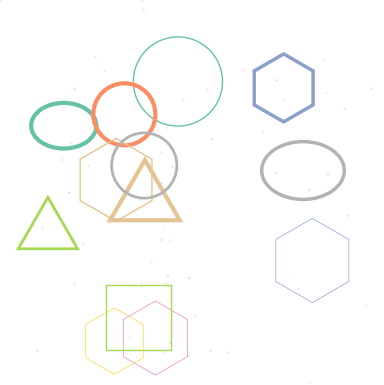[{"shape": "circle", "thickness": 1, "radius": 0.58, "center": [0.462, 0.788]}, {"shape": "oval", "thickness": 3, "radius": 0.42, "center": [0.166, 0.673]}, {"shape": "circle", "thickness": 3, "radius": 0.4, "center": [0.323, 0.703]}, {"shape": "hexagon", "thickness": 2.5, "radius": 0.44, "center": [0.737, 0.772]}, {"shape": "hexagon", "thickness": 0.5, "radius": 0.55, "center": [0.811, 0.323]}, {"shape": "hexagon", "thickness": 0.5, "radius": 0.48, "center": [0.404, 0.122]}, {"shape": "triangle", "thickness": 2, "radius": 0.45, "center": [0.124, 0.398]}, {"shape": "square", "thickness": 1, "radius": 0.42, "center": [0.359, 0.174]}, {"shape": "hexagon", "thickness": 0.5, "radius": 0.43, "center": [0.297, 0.114]}, {"shape": "triangle", "thickness": 3, "radius": 0.52, "center": [0.376, 0.48]}, {"shape": "hexagon", "thickness": 1, "radius": 0.54, "center": [0.301, 0.533]}, {"shape": "circle", "thickness": 2, "radius": 0.42, "center": [0.375, 0.57]}, {"shape": "oval", "thickness": 2.5, "radius": 0.54, "center": [0.787, 0.557]}]